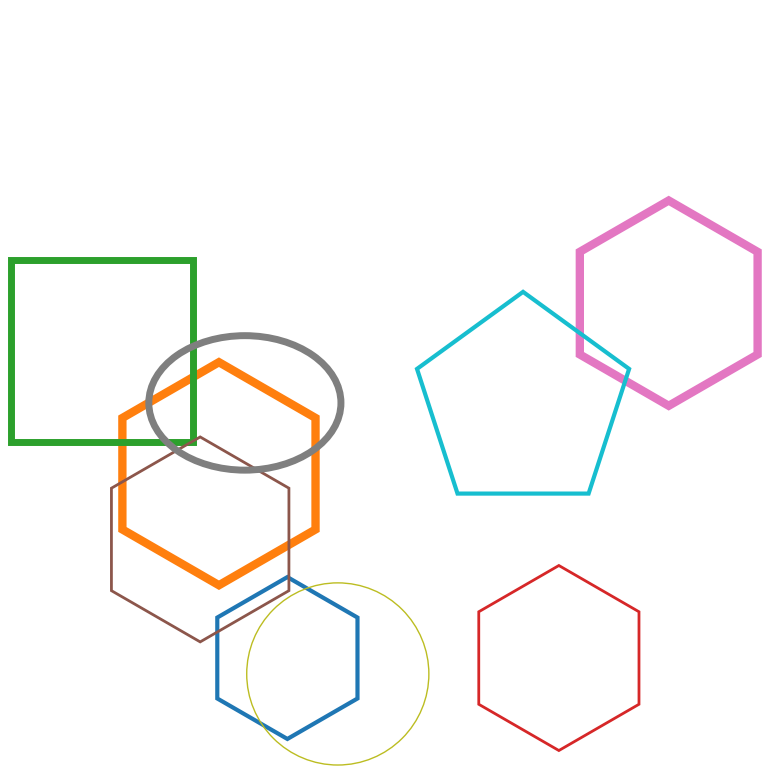[{"shape": "hexagon", "thickness": 1.5, "radius": 0.53, "center": [0.373, 0.145]}, {"shape": "hexagon", "thickness": 3, "radius": 0.72, "center": [0.284, 0.385]}, {"shape": "square", "thickness": 2.5, "radius": 0.59, "center": [0.132, 0.545]}, {"shape": "hexagon", "thickness": 1, "radius": 0.6, "center": [0.726, 0.145]}, {"shape": "hexagon", "thickness": 1, "radius": 0.67, "center": [0.26, 0.299]}, {"shape": "hexagon", "thickness": 3, "radius": 0.67, "center": [0.868, 0.606]}, {"shape": "oval", "thickness": 2.5, "radius": 0.62, "center": [0.318, 0.477]}, {"shape": "circle", "thickness": 0.5, "radius": 0.59, "center": [0.439, 0.125]}, {"shape": "pentagon", "thickness": 1.5, "radius": 0.72, "center": [0.679, 0.476]}]